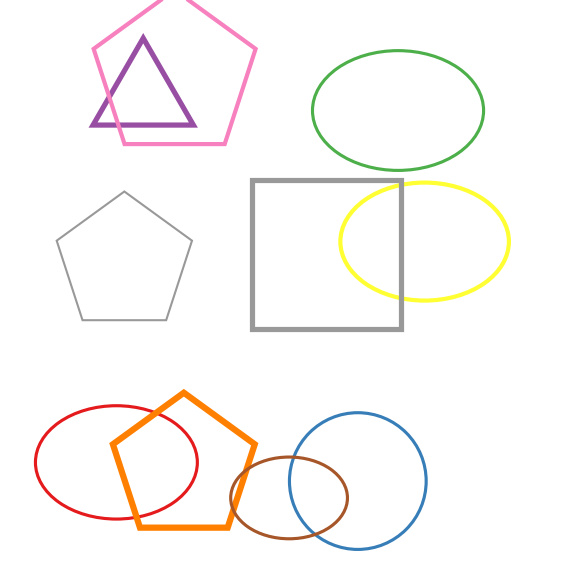[{"shape": "oval", "thickness": 1.5, "radius": 0.7, "center": [0.202, 0.198]}, {"shape": "circle", "thickness": 1.5, "radius": 0.59, "center": [0.62, 0.166]}, {"shape": "oval", "thickness": 1.5, "radius": 0.74, "center": [0.689, 0.808]}, {"shape": "triangle", "thickness": 2.5, "radius": 0.5, "center": [0.248, 0.833]}, {"shape": "pentagon", "thickness": 3, "radius": 0.65, "center": [0.318, 0.19]}, {"shape": "oval", "thickness": 2, "radius": 0.73, "center": [0.735, 0.581]}, {"shape": "oval", "thickness": 1.5, "radius": 0.51, "center": [0.501, 0.137]}, {"shape": "pentagon", "thickness": 2, "radius": 0.74, "center": [0.302, 0.869]}, {"shape": "square", "thickness": 2.5, "radius": 0.64, "center": [0.566, 0.558]}, {"shape": "pentagon", "thickness": 1, "radius": 0.62, "center": [0.215, 0.544]}]